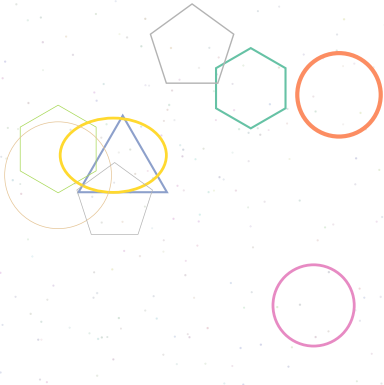[{"shape": "hexagon", "thickness": 1.5, "radius": 0.52, "center": [0.651, 0.771]}, {"shape": "circle", "thickness": 3, "radius": 0.54, "center": [0.881, 0.754]}, {"shape": "triangle", "thickness": 1.5, "radius": 0.66, "center": [0.319, 0.567]}, {"shape": "circle", "thickness": 2, "radius": 0.53, "center": [0.815, 0.207]}, {"shape": "hexagon", "thickness": 0.5, "radius": 0.57, "center": [0.151, 0.613]}, {"shape": "oval", "thickness": 2, "radius": 0.69, "center": [0.294, 0.597]}, {"shape": "circle", "thickness": 0.5, "radius": 0.69, "center": [0.151, 0.545]}, {"shape": "pentagon", "thickness": 1, "radius": 0.57, "center": [0.499, 0.876]}, {"shape": "pentagon", "thickness": 0.5, "radius": 0.52, "center": [0.298, 0.475]}]